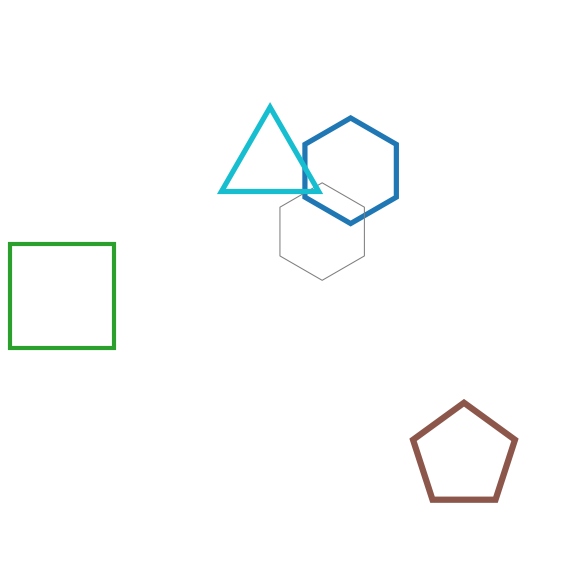[{"shape": "hexagon", "thickness": 2.5, "radius": 0.46, "center": [0.607, 0.703]}, {"shape": "square", "thickness": 2, "radius": 0.45, "center": [0.107, 0.487]}, {"shape": "pentagon", "thickness": 3, "radius": 0.46, "center": [0.803, 0.209]}, {"shape": "hexagon", "thickness": 0.5, "radius": 0.42, "center": [0.558, 0.598]}, {"shape": "triangle", "thickness": 2.5, "radius": 0.49, "center": [0.468, 0.716]}]